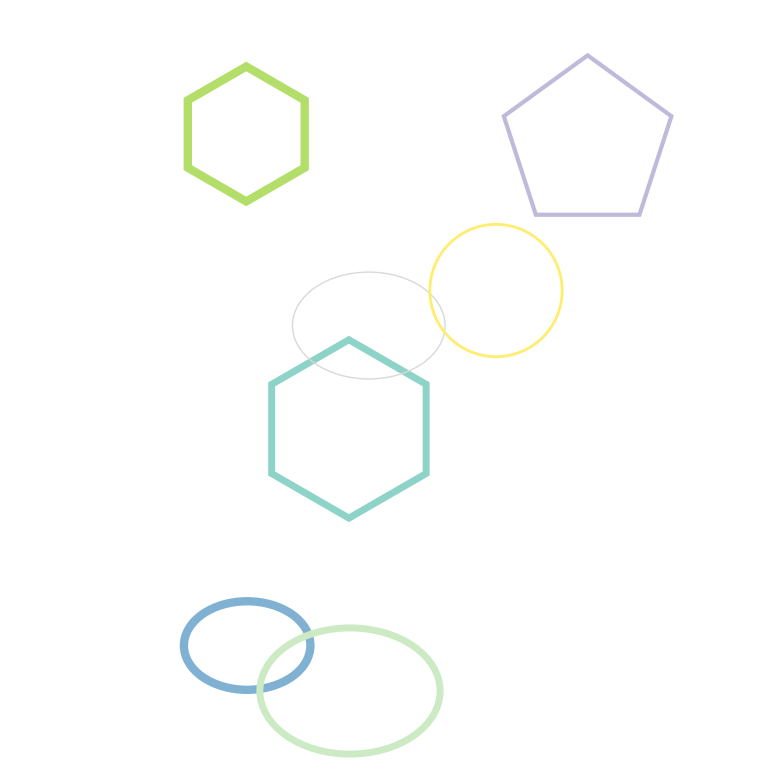[{"shape": "hexagon", "thickness": 2.5, "radius": 0.58, "center": [0.453, 0.443]}, {"shape": "pentagon", "thickness": 1.5, "radius": 0.57, "center": [0.763, 0.814]}, {"shape": "oval", "thickness": 3, "radius": 0.41, "center": [0.321, 0.162]}, {"shape": "hexagon", "thickness": 3, "radius": 0.44, "center": [0.32, 0.826]}, {"shape": "oval", "thickness": 0.5, "radius": 0.5, "center": [0.479, 0.577]}, {"shape": "oval", "thickness": 2.5, "radius": 0.59, "center": [0.455, 0.103]}, {"shape": "circle", "thickness": 1, "radius": 0.43, "center": [0.644, 0.623]}]